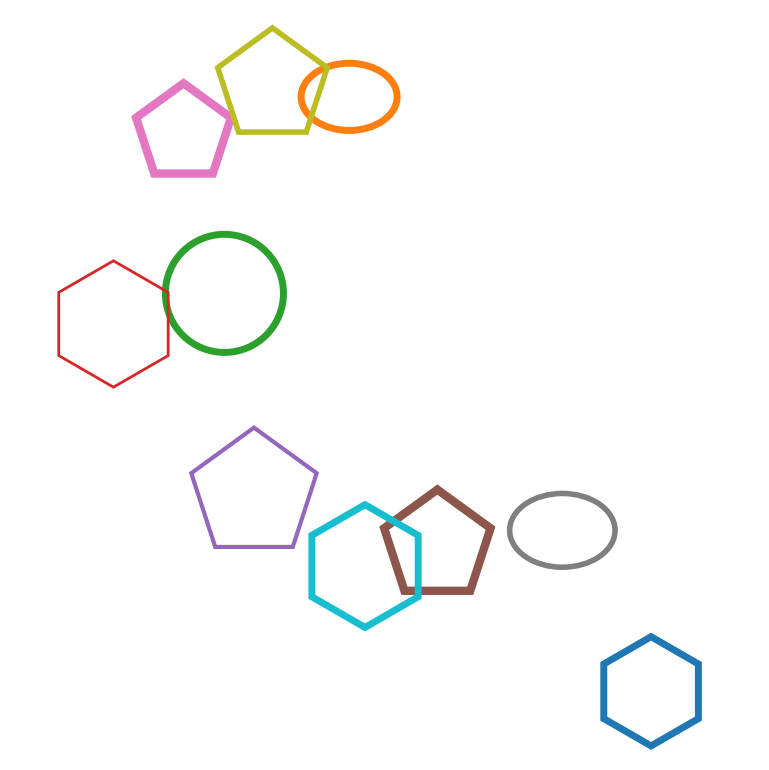[{"shape": "hexagon", "thickness": 2.5, "radius": 0.35, "center": [0.846, 0.102]}, {"shape": "oval", "thickness": 2.5, "radius": 0.31, "center": [0.453, 0.874]}, {"shape": "circle", "thickness": 2.5, "radius": 0.38, "center": [0.291, 0.619]}, {"shape": "hexagon", "thickness": 1, "radius": 0.41, "center": [0.147, 0.579]}, {"shape": "pentagon", "thickness": 1.5, "radius": 0.43, "center": [0.33, 0.359]}, {"shape": "pentagon", "thickness": 3, "radius": 0.36, "center": [0.568, 0.292]}, {"shape": "pentagon", "thickness": 3, "radius": 0.32, "center": [0.238, 0.827]}, {"shape": "oval", "thickness": 2, "radius": 0.34, "center": [0.73, 0.311]}, {"shape": "pentagon", "thickness": 2, "radius": 0.37, "center": [0.354, 0.889]}, {"shape": "hexagon", "thickness": 2.5, "radius": 0.4, "center": [0.474, 0.265]}]